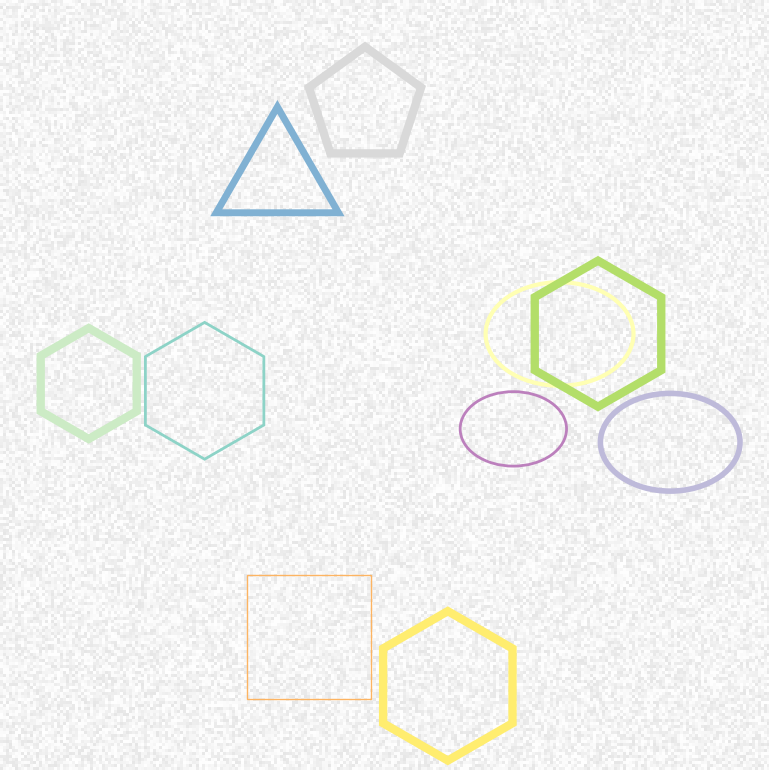[{"shape": "hexagon", "thickness": 1, "radius": 0.44, "center": [0.266, 0.492]}, {"shape": "oval", "thickness": 1.5, "radius": 0.48, "center": [0.727, 0.566]}, {"shape": "oval", "thickness": 2, "radius": 0.45, "center": [0.87, 0.426]}, {"shape": "triangle", "thickness": 2.5, "radius": 0.46, "center": [0.36, 0.77]}, {"shape": "square", "thickness": 0.5, "radius": 0.4, "center": [0.402, 0.173]}, {"shape": "hexagon", "thickness": 3, "radius": 0.47, "center": [0.777, 0.567]}, {"shape": "pentagon", "thickness": 3, "radius": 0.38, "center": [0.474, 0.863]}, {"shape": "oval", "thickness": 1, "radius": 0.35, "center": [0.667, 0.443]}, {"shape": "hexagon", "thickness": 3, "radius": 0.36, "center": [0.115, 0.502]}, {"shape": "hexagon", "thickness": 3, "radius": 0.49, "center": [0.582, 0.109]}]